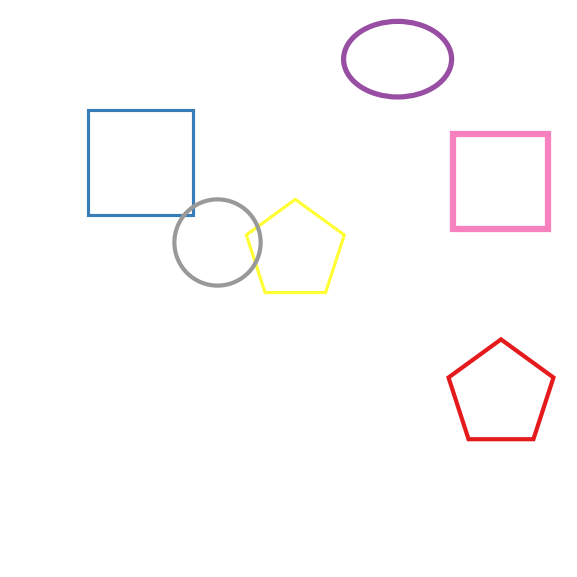[{"shape": "pentagon", "thickness": 2, "radius": 0.48, "center": [0.868, 0.316]}, {"shape": "square", "thickness": 1.5, "radius": 0.45, "center": [0.243, 0.718]}, {"shape": "oval", "thickness": 2.5, "radius": 0.47, "center": [0.688, 0.897]}, {"shape": "pentagon", "thickness": 1.5, "radius": 0.45, "center": [0.511, 0.565]}, {"shape": "square", "thickness": 3, "radius": 0.41, "center": [0.866, 0.686]}, {"shape": "circle", "thickness": 2, "radius": 0.37, "center": [0.377, 0.579]}]